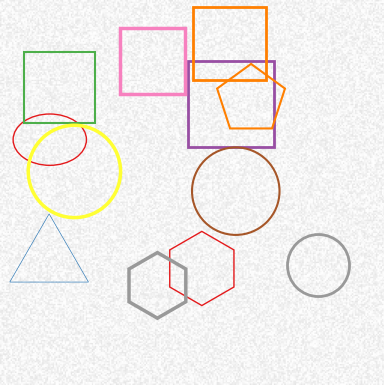[{"shape": "oval", "thickness": 1, "radius": 0.48, "center": [0.129, 0.637]}, {"shape": "hexagon", "thickness": 1, "radius": 0.48, "center": [0.524, 0.303]}, {"shape": "triangle", "thickness": 0.5, "radius": 0.59, "center": [0.128, 0.326]}, {"shape": "square", "thickness": 1.5, "radius": 0.46, "center": [0.155, 0.773]}, {"shape": "square", "thickness": 2, "radius": 0.56, "center": [0.6, 0.731]}, {"shape": "square", "thickness": 2, "radius": 0.47, "center": [0.596, 0.886]}, {"shape": "pentagon", "thickness": 1.5, "radius": 0.46, "center": [0.652, 0.741]}, {"shape": "circle", "thickness": 2.5, "radius": 0.6, "center": [0.193, 0.555]}, {"shape": "circle", "thickness": 1.5, "radius": 0.57, "center": [0.612, 0.503]}, {"shape": "square", "thickness": 2.5, "radius": 0.42, "center": [0.396, 0.842]}, {"shape": "hexagon", "thickness": 2.5, "radius": 0.43, "center": [0.409, 0.259]}, {"shape": "circle", "thickness": 2, "radius": 0.4, "center": [0.827, 0.31]}]